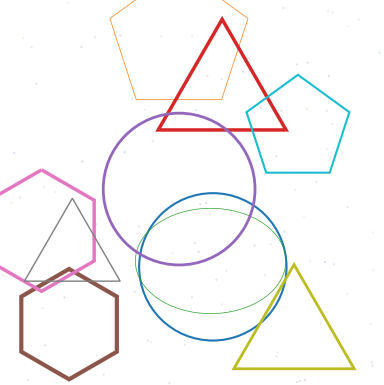[{"shape": "circle", "thickness": 1.5, "radius": 0.96, "center": [0.553, 0.307]}, {"shape": "pentagon", "thickness": 0.5, "radius": 0.94, "center": [0.465, 0.894]}, {"shape": "oval", "thickness": 0.5, "radius": 0.98, "center": [0.547, 0.322]}, {"shape": "triangle", "thickness": 2.5, "radius": 0.96, "center": [0.577, 0.758]}, {"shape": "circle", "thickness": 2, "radius": 0.99, "center": [0.465, 0.509]}, {"shape": "hexagon", "thickness": 3, "radius": 0.72, "center": [0.179, 0.158]}, {"shape": "hexagon", "thickness": 2.5, "radius": 0.79, "center": [0.108, 0.401]}, {"shape": "triangle", "thickness": 1, "radius": 0.72, "center": [0.188, 0.341]}, {"shape": "triangle", "thickness": 2, "radius": 0.9, "center": [0.764, 0.132]}, {"shape": "pentagon", "thickness": 1.5, "radius": 0.7, "center": [0.774, 0.665]}]